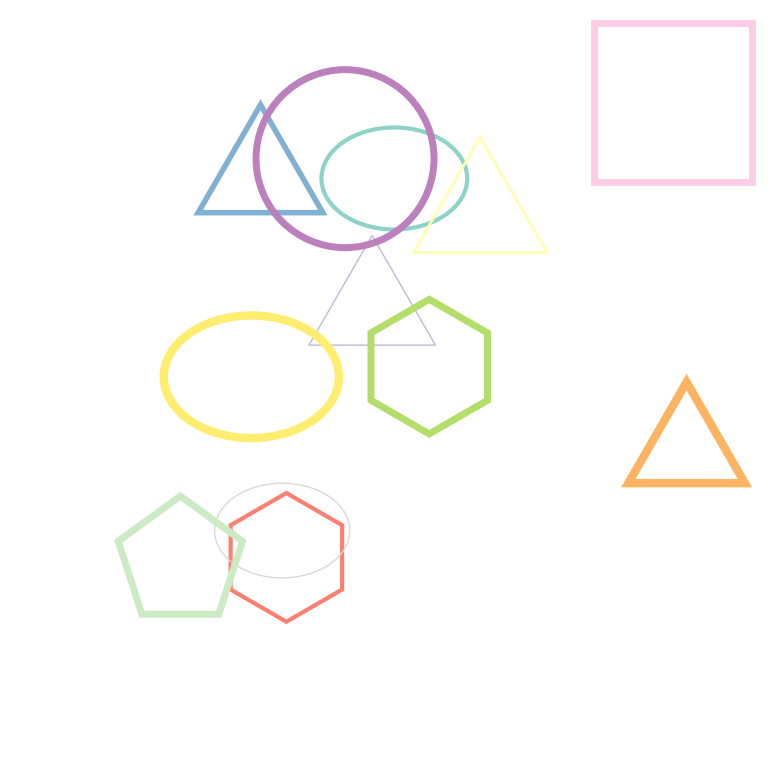[{"shape": "oval", "thickness": 1.5, "radius": 0.47, "center": [0.512, 0.768]}, {"shape": "triangle", "thickness": 1, "radius": 0.5, "center": [0.624, 0.722]}, {"shape": "triangle", "thickness": 0.5, "radius": 0.47, "center": [0.483, 0.599]}, {"shape": "hexagon", "thickness": 1.5, "radius": 0.42, "center": [0.372, 0.276]}, {"shape": "triangle", "thickness": 2, "radius": 0.47, "center": [0.338, 0.771]}, {"shape": "triangle", "thickness": 3, "radius": 0.44, "center": [0.892, 0.416]}, {"shape": "hexagon", "thickness": 2.5, "radius": 0.44, "center": [0.557, 0.524]}, {"shape": "square", "thickness": 2.5, "radius": 0.51, "center": [0.874, 0.867]}, {"shape": "oval", "thickness": 0.5, "radius": 0.44, "center": [0.366, 0.311]}, {"shape": "circle", "thickness": 2.5, "radius": 0.58, "center": [0.448, 0.794]}, {"shape": "pentagon", "thickness": 2.5, "radius": 0.42, "center": [0.234, 0.271]}, {"shape": "oval", "thickness": 3, "radius": 0.57, "center": [0.326, 0.511]}]